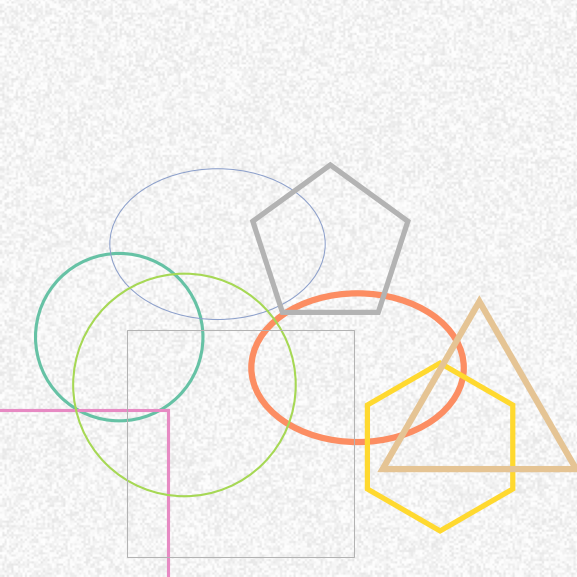[{"shape": "circle", "thickness": 1.5, "radius": 0.72, "center": [0.206, 0.415]}, {"shape": "oval", "thickness": 3, "radius": 0.92, "center": [0.619, 0.362]}, {"shape": "oval", "thickness": 0.5, "radius": 0.93, "center": [0.377, 0.576]}, {"shape": "square", "thickness": 1.5, "radius": 0.9, "center": [0.112, 0.11]}, {"shape": "circle", "thickness": 1, "radius": 0.96, "center": [0.319, 0.333]}, {"shape": "hexagon", "thickness": 2.5, "radius": 0.73, "center": [0.762, 0.225]}, {"shape": "triangle", "thickness": 3, "radius": 0.97, "center": [0.83, 0.284]}, {"shape": "square", "thickness": 0.5, "radius": 0.98, "center": [0.417, 0.231]}, {"shape": "pentagon", "thickness": 2.5, "radius": 0.71, "center": [0.572, 0.572]}]